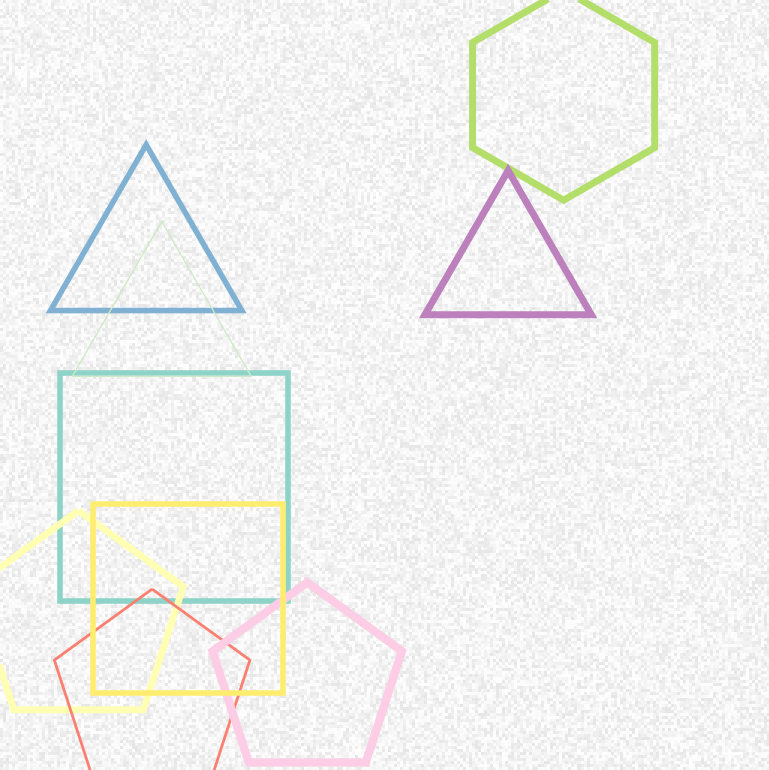[{"shape": "square", "thickness": 2, "radius": 0.74, "center": [0.226, 0.367]}, {"shape": "pentagon", "thickness": 2.5, "radius": 0.72, "center": [0.102, 0.194]}, {"shape": "pentagon", "thickness": 1, "radius": 0.67, "center": [0.198, 0.101]}, {"shape": "triangle", "thickness": 2, "radius": 0.72, "center": [0.19, 0.668]}, {"shape": "hexagon", "thickness": 2.5, "radius": 0.68, "center": [0.732, 0.877]}, {"shape": "pentagon", "thickness": 3, "radius": 0.65, "center": [0.399, 0.114]}, {"shape": "triangle", "thickness": 2.5, "radius": 0.62, "center": [0.66, 0.654]}, {"shape": "triangle", "thickness": 0.5, "radius": 0.67, "center": [0.21, 0.578]}, {"shape": "square", "thickness": 2, "radius": 0.62, "center": [0.244, 0.223]}]